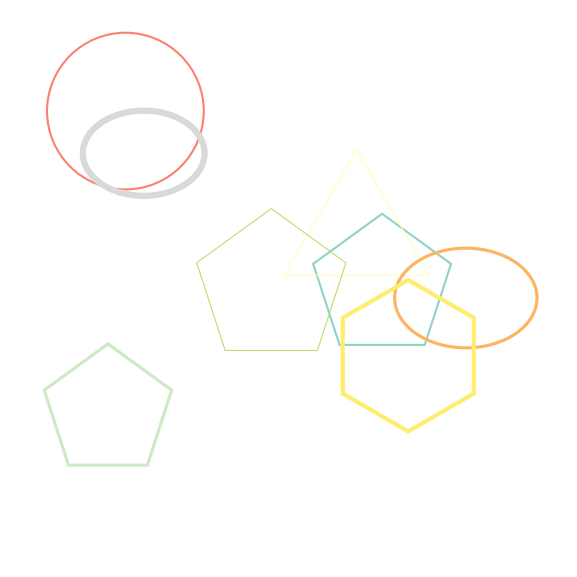[{"shape": "pentagon", "thickness": 1, "radius": 0.63, "center": [0.662, 0.503]}, {"shape": "triangle", "thickness": 0.5, "radius": 0.73, "center": [0.618, 0.595]}, {"shape": "circle", "thickness": 1, "radius": 0.68, "center": [0.217, 0.807]}, {"shape": "oval", "thickness": 1.5, "radius": 0.62, "center": [0.807, 0.483]}, {"shape": "pentagon", "thickness": 0.5, "radius": 0.68, "center": [0.47, 0.502]}, {"shape": "oval", "thickness": 3, "radius": 0.53, "center": [0.249, 0.734]}, {"shape": "pentagon", "thickness": 1.5, "radius": 0.58, "center": [0.187, 0.288]}, {"shape": "hexagon", "thickness": 2, "radius": 0.66, "center": [0.707, 0.383]}]